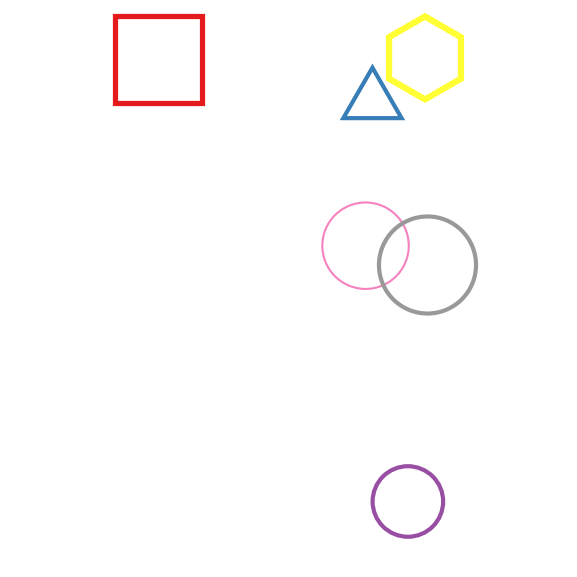[{"shape": "square", "thickness": 2.5, "radius": 0.38, "center": [0.275, 0.897]}, {"shape": "triangle", "thickness": 2, "radius": 0.29, "center": [0.645, 0.824]}, {"shape": "circle", "thickness": 2, "radius": 0.31, "center": [0.706, 0.131]}, {"shape": "hexagon", "thickness": 3, "radius": 0.36, "center": [0.736, 0.899]}, {"shape": "circle", "thickness": 1, "radius": 0.37, "center": [0.633, 0.574]}, {"shape": "circle", "thickness": 2, "radius": 0.42, "center": [0.74, 0.54]}]